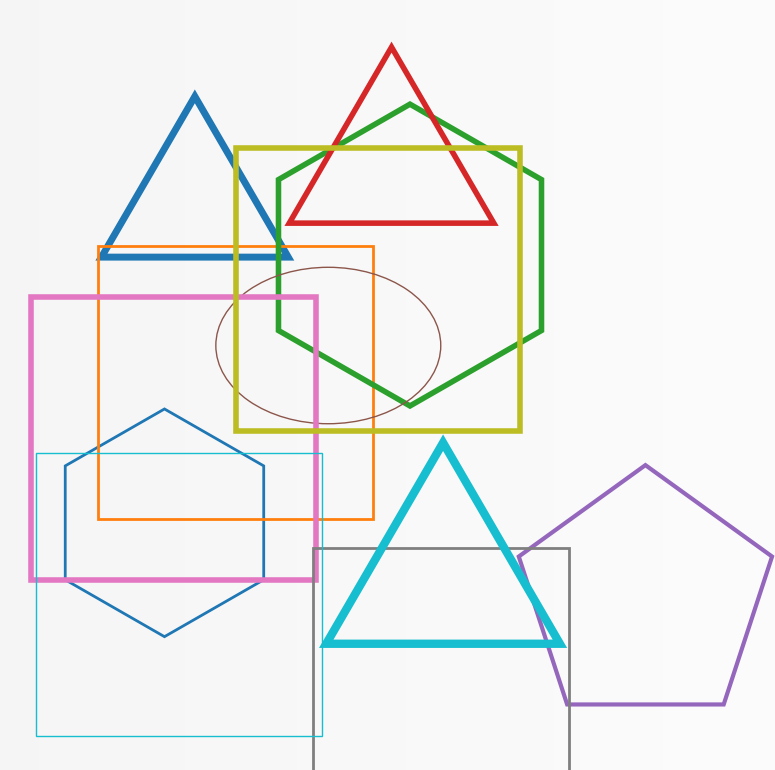[{"shape": "triangle", "thickness": 2.5, "radius": 0.7, "center": [0.251, 0.736]}, {"shape": "hexagon", "thickness": 1, "radius": 0.74, "center": [0.212, 0.321]}, {"shape": "square", "thickness": 1, "radius": 0.89, "center": [0.304, 0.504]}, {"shape": "hexagon", "thickness": 2, "radius": 0.98, "center": [0.529, 0.669]}, {"shape": "triangle", "thickness": 2, "radius": 0.76, "center": [0.505, 0.786]}, {"shape": "pentagon", "thickness": 1.5, "radius": 0.86, "center": [0.833, 0.224]}, {"shape": "oval", "thickness": 0.5, "radius": 0.73, "center": [0.424, 0.551]}, {"shape": "square", "thickness": 2, "radius": 0.92, "center": [0.224, 0.43]}, {"shape": "square", "thickness": 1, "radius": 0.82, "center": [0.569, 0.124]}, {"shape": "square", "thickness": 2, "radius": 0.92, "center": [0.488, 0.624]}, {"shape": "triangle", "thickness": 3, "radius": 0.87, "center": [0.572, 0.251]}, {"shape": "square", "thickness": 0.5, "radius": 0.92, "center": [0.231, 0.228]}]